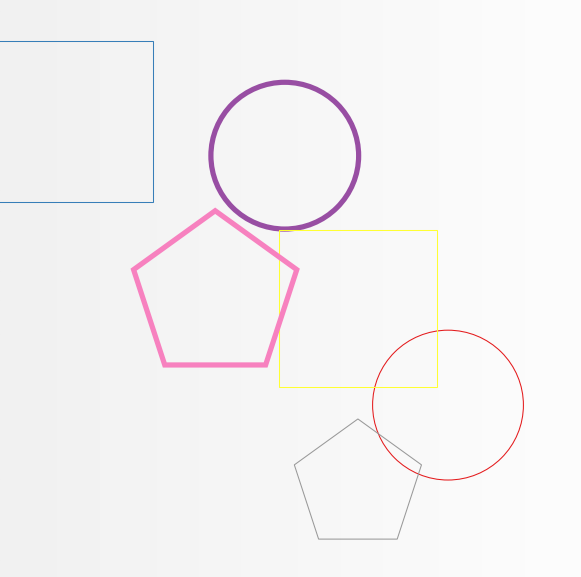[{"shape": "circle", "thickness": 0.5, "radius": 0.65, "center": [0.771, 0.298]}, {"shape": "square", "thickness": 0.5, "radius": 0.7, "center": [0.125, 0.789]}, {"shape": "circle", "thickness": 2.5, "radius": 0.64, "center": [0.49, 0.73]}, {"shape": "square", "thickness": 0.5, "radius": 0.68, "center": [0.616, 0.465]}, {"shape": "pentagon", "thickness": 2.5, "radius": 0.74, "center": [0.37, 0.487]}, {"shape": "pentagon", "thickness": 0.5, "radius": 0.58, "center": [0.616, 0.159]}]